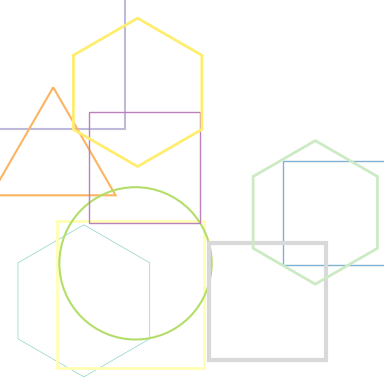[{"shape": "hexagon", "thickness": 0.5, "radius": 0.99, "center": [0.218, 0.219]}, {"shape": "square", "thickness": 2, "radius": 0.96, "center": [0.339, 0.236]}, {"shape": "square", "thickness": 1.5, "radius": 0.88, "center": [0.151, 0.839]}, {"shape": "square", "thickness": 1, "radius": 0.68, "center": [0.872, 0.447]}, {"shape": "triangle", "thickness": 1.5, "radius": 0.94, "center": [0.138, 0.586]}, {"shape": "circle", "thickness": 1.5, "radius": 0.99, "center": [0.352, 0.316]}, {"shape": "square", "thickness": 3, "radius": 0.76, "center": [0.695, 0.216]}, {"shape": "square", "thickness": 1, "radius": 0.72, "center": [0.376, 0.565]}, {"shape": "hexagon", "thickness": 2, "radius": 0.93, "center": [0.819, 0.448]}, {"shape": "hexagon", "thickness": 2, "radius": 0.96, "center": [0.357, 0.76]}]